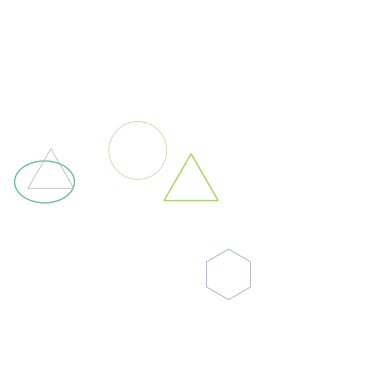[{"shape": "oval", "thickness": 1, "radius": 0.39, "center": [0.116, 0.528]}, {"shape": "hexagon", "thickness": 0.5, "radius": 0.33, "center": [0.594, 0.287]}, {"shape": "triangle", "thickness": 1, "radius": 0.41, "center": [0.496, 0.52]}, {"shape": "circle", "thickness": 0.5, "radius": 0.38, "center": [0.358, 0.609]}, {"shape": "triangle", "thickness": 0.5, "radius": 0.34, "center": [0.132, 0.545]}]